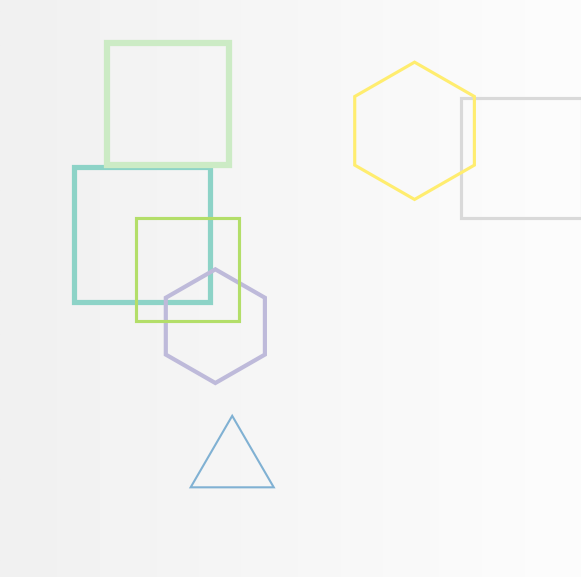[{"shape": "square", "thickness": 2.5, "radius": 0.58, "center": [0.244, 0.593]}, {"shape": "hexagon", "thickness": 2, "radius": 0.49, "center": [0.37, 0.434]}, {"shape": "triangle", "thickness": 1, "radius": 0.41, "center": [0.399, 0.197]}, {"shape": "square", "thickness": 1.5, "radius": 0.44, "center": [0.322, 0.532]}, {"shape": "square", "thickness": 1.5, "radius": 0.52, "center": [0.897, 0.726]}, {"shape": "square", "thickness": 3, "radius": 0.53, "center": [0.289, 0.819]}, {"shape": "hexagon", "thickness": 1.5, "radius": 0.59, "center": [0.713, 0.773]}]